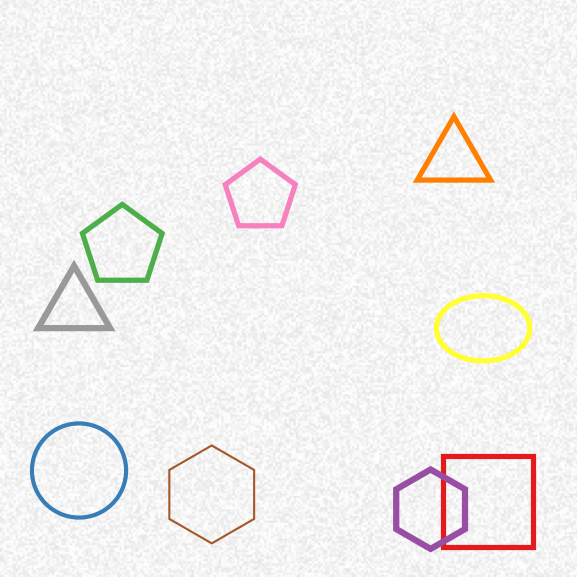[{"shape": "square", "thickness": 2.5, "radius": 0.39, "center": [0.845, 0.131]}, {"shape": "circle", "thickness": 2, "radius": 0.41, "center": [0.137, 0.184]}, {"shape": "pentagon", "thickness": 2.5, "radius": 0.36, "center": [0.212, 0.573]}, {"shape": "hexagon", "thickness": 3, "radius": 0.34, "center": [0.746, 0.117]}, {"shape": "triangle", "thickness": 2.5, "radius": 0.37, "center": [0.786, 0.724]}, {"shape": "oval", "thickness": 2.5, "radius": 0.4, "center": [0.837, 0.431]}, {"shape": "hexagon", "thickness": 1, "radius": 0.42, "center": [0.367, 0.143]}, {"shape": "pentagon", "thickness": 2.5, "radius": 0.32, "center": [0.451, 0.66]}, {"shape": "triangle", "thickness": 3, "radius": 0.36, "center": [0.128, 0.467]}]